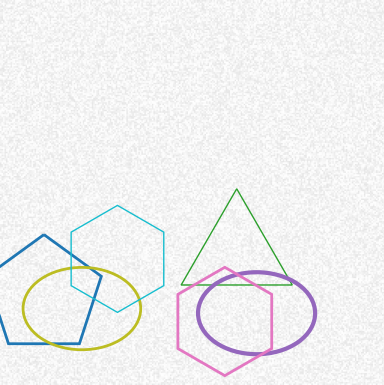[{"shape": "pentagon", "thickness": 2, "radius": 0.78, "center": [0.114, 0.234]}, {"shape": "triangle", "thickness": 1, "radius": 0.83, "center": [0.615, 0.343]}, {"shape": "oval", "thickness": 3, "radius": 0.76, "center": [0.666, 0.186]}, {"shape": "hexagon", "thickness": 2, "radius": 0.7, "center": [0.584, 0.165]}, {"shape": "oval", "thickness": 2, "radius": 0.76, "center": [0.213, 0.199]}, {"shape": "hexagon", "thickness": 1, "radius": 0.69, "center": [0.305, 0.328]}]